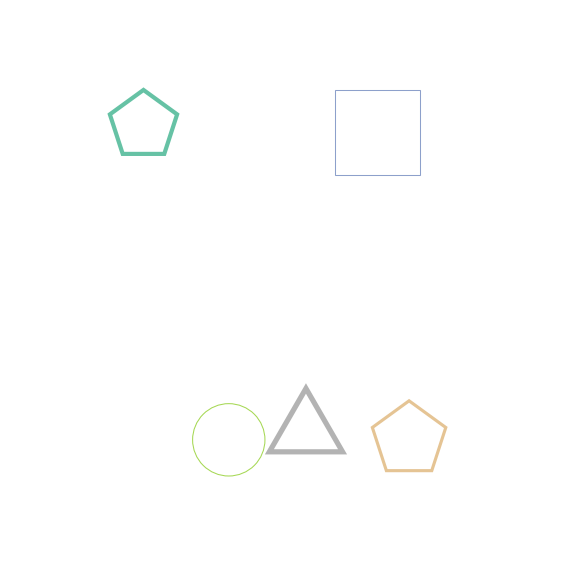[{"shape": "pentagon", "thickness": 2, "radius": 0.31, "center": [0.248, 0.782]}, {"shape": "square", "thickness": 0.5, "radius": 0.37, "center": [0.653, 0.77]}, {"shape": "circle", "thickness": 0.5, "radius": 0.31, "center": [0.396, 0.238]}, {"shape": "pentagon", "thickness": 1.5, "radius": 0.33, "center": [0.708, 0.238]}, {"shape": "triangle", "thickness": 2.5, "radius": 0.37, "center": [0.53, 0.253]}]